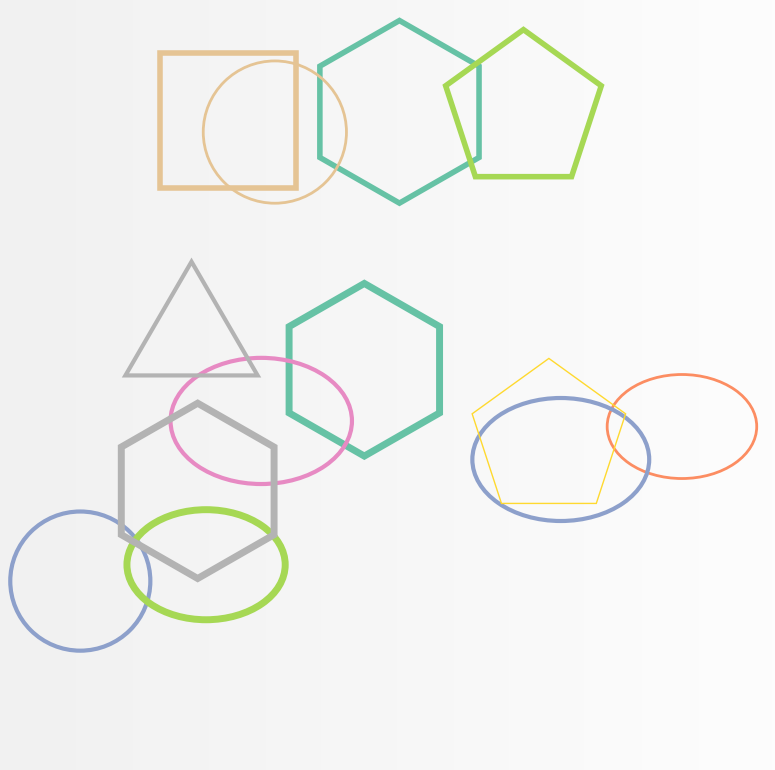[{"shape": "hexagon", "thickness": 2.5, "radius": 0.56, "center": [0.47, 0.52]}, {"shape": "hexagon", "thickness": 2, "radius": 0.59, "center": [0.515, 0.855]}, {"shape": "oval", "thickness": 1, "radius": 0.48, "center": [0.88, 0.446]}, {"shape": "oval", "thickness": 1.5, "radius": 0.57, "center": [0.724, 0.403]}, {"shape": "circle", "thickness": 1.5, "radius": 0.45, "center": [0.104, 0.245]}, {"shape": "oval", "thickness": 1.5, "radius": 0.59, "center": [0.337, 0.453]}, {"shape": "pentagon", "thickness": 2, "radius": 0.53, "center": [0.675, 0.856]}, {"shape": "oval", "thickness": 2.5, "radius": 0.51, "center": [0.266, 0.267]}, {"shape": "pentagon", "thickness": 0.5, "radius": 0.52, "center": [0.708, 0.43]}, {"shape": "circle", "thickness": 1, "radius": 0.46, "center": [0.355, 0.828]}, {"shape": "square", "thickness": 2, "radius": 0.44, "center": [0.294, 0.843]}, {"shape": "triangle", "thickness": 1.5, "radius": 0.49, "center": [0.247, 0.562]}, {"shape": "hexagon", "thickness": 2.5, "radius": 0.57, "center": [0.255, 0.363]}]